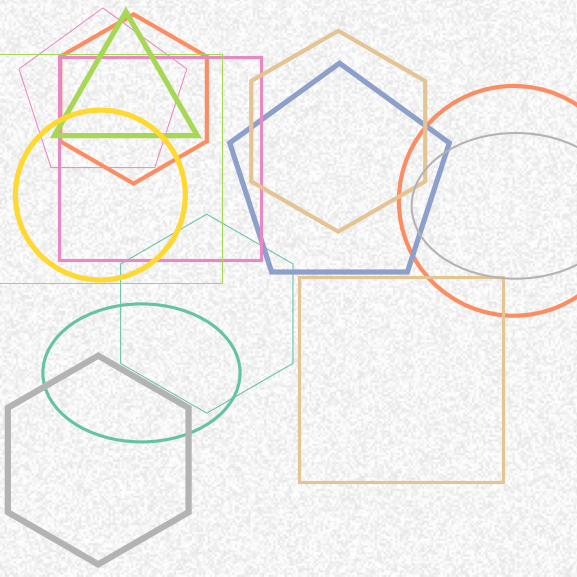[{"shape": "hexagon", "thickness": 0.5, "radius": 0.86, "center": [0.358, 0.456]}, {"shape": "oval", "thickness": 1.5, "radius": 0.85, "center": [0.245, 0.353]}, {"shape": "circle", "thickness": 2, "radius": 0.99, "center": [0.89, 0.651]}, {"shape": "hexagon", "thickness": 2, "radius": 0.73, "center": [0.231, 0.828]}, {"shape": "pentagon", "thickness": 2.5, "radius": 1.0, "center": [0.588, 0.69]}, {"shape": "square", "thickness": 1.5, "radius": 0.88, "center": [0.277, 0.724]}, {"shape": "pentagon", "thickness": 0.5, "radius": 0.76, "center": [0.178, 0.833]}, {"shape": "triangle", "thickness": 2.5, "radius": 0.71, "center": [0.218, 0.836]}, {"shape": "square", "thickness": 0.5, "radius": 0.99, "center": [0.185, 0.708]}, {"shape": "circle", "thickness": 2.5, "radius": 0.74, "center": [0.174, 0.661]}, {"shape": "square", "thickness": 1.5, "radius": 0.89, "center": [0.694, 0.342]}, {"shape": "hexagon", "thickness": 2, "radius": 0.87, "center": [0.586, 0.772]}, {"shape": "hexagon", "thickness": 3, "radius": 0.9, "center": [0.17, 0.203]}, {"shape": "oval", "thickness": 1, "radius": 0.9, "center": [0.893, 0.643]}]